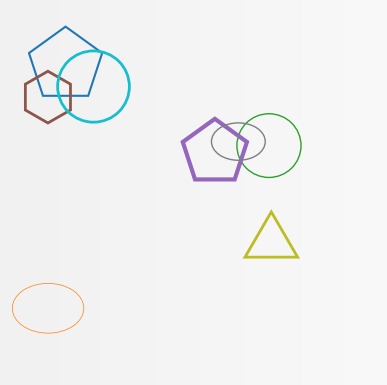[{"shape": "pentagon", "thickness": 1.5, "radius": 0.5, "center": [0.169, 0.832]}, {"shape": "oval", "thickness": 0.5, "radius": 0.46, "center": [0.124, 0.199]}, {"shape": "circle", "thickness": 1, "radius": 0.41, "center": [0.694, 0.622]}, {"shape": "pentagon", "thickness": 3, "radius": 0.44, "center": [0.554, 0.604]}, {"shape": "hexagon", "thickness": 2, "radius": 0.34, "center": [0.124, 0.748]}, {"shape": "oval", "thickness": 1, "radius": 0.35, "center": [0.615, 0.632]}, {"shape": "triangle", "thickness": 2, "radius": 0.39, "center": [0.7, 0.371]}, {"shape": "circle", "thickness": 2, "radius": 0.46, "center": [0.241, 0.775]}]